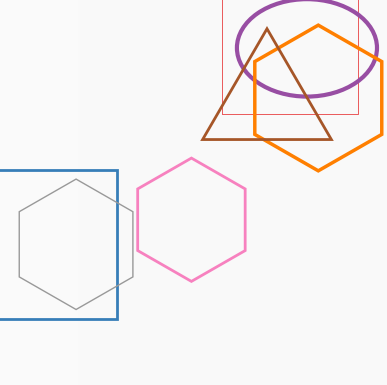[{"shape": "square", "thickness": 0.5, "radius": 0.87, "center": [0.748, 0.879]}, {"shape": "square", "thickness": 2, "radius": 0.96, "center": [0.108, 0.365]}, {"shape": "oval", "thickness": 3, "radius": 0.9, "center": [0.792, 0.876]}, {"shape": "hexagon", "thickness": 2.5, "radius": 0.95, "center": [0.821, 0.745]}, {"shape": "triangle", "thickness": 2, "radius": 0.96, "center": [0.689, 0.733]}, {"shape": "hexagon", "thickness": 2, "radius": 0.8, "center": [0.494, 0.429]}, {"shape": "hexagon", "thickness": 1, "radius": 0.85, "center": [0.196, 0.365]}]